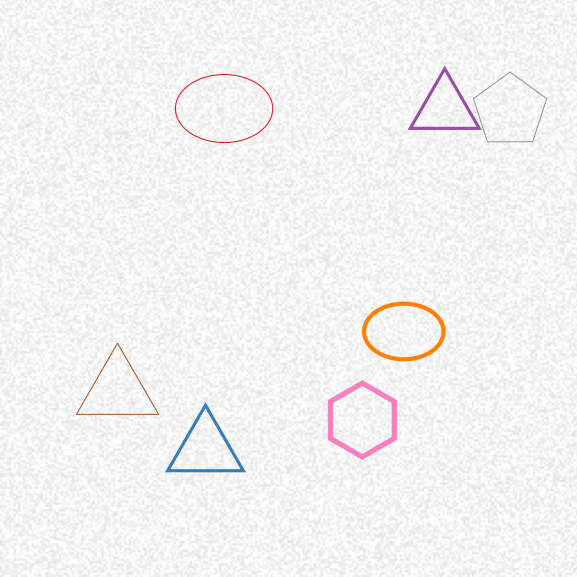[{"shape": "oval", "thickness": 0.5, "radius": 0.42, "center": [0.388, 0.811]}, {"shape": "triangle", "thickness": 1.5, "radius": 0.38, "center": [0.356, 0.222]}, {"shape": "triangle", "thickness": 1.5, "radius": 0.34, "center": [0.77, 0.811]}, {"shape": "oval", "thickness": 2, "radius": 0.34, "center": [0.699, 0.425]}, {"shape": "triangle", "thickness": 0.5, "radius": 0.41, "center": [0.204, 0.323]}, {"shape": "hexagon", "thickness": 2.5, "radius": 0.32, "center": [0.628, 0.272]}, {"shape": "pentagon", "thickness": 0.5, "radius": 0.33, "center": [0.883, 0.808]}]